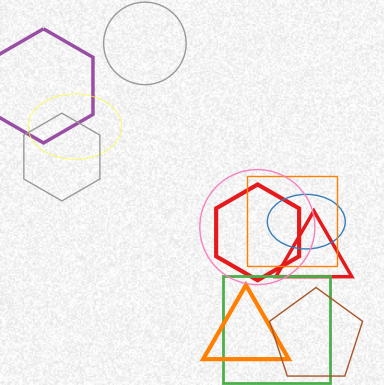[{"shape": "hexagon", "thickness": 3, "radius": 0.62, "center": [0.669, 0.396]}, {"shape": "triangle", "thickness": 2.5, "radius": 0.57, "center": [0.815, 0.338]}, {"shape": "oval", "thickness": 1, "radius": 0.51, "center": [0.796, 0.424]}, {"shape": "square", "thickness": 2, "radius": 0.7, "center": [0.719, 0.145]}, {"shape": "hexagon", "thickness": 2.5, "radius": 0.74, "center": [0.113, 0.777]}, {"shape": "triangle", "thickness": 3, "radius": 0.64, "center": [0.639, 0.131]}, {"shape": "square", "thickness": 1, "radius": 0.58, "center": [0.759, 0.425]}, {"shape": "oval", "thickness": 0.5, "radius": 0.61, "center": [0.195, 0.671]}, {"shape": "pentagon", "thickness": 1, "radius": 0.64, "center": [0.821, 0.126]}, {"shape": "circle", "thickness": 1, "radius": 0.75, "center": [0.668, 0.41]}, {"shape": "circle", "thickness": 1, "radius": 0.54, "center": [0.376, 0.887]}, {"shape": "hexagon", "thickness": 1, "radius": 0.57, "center": [0.161, 0.592]}]